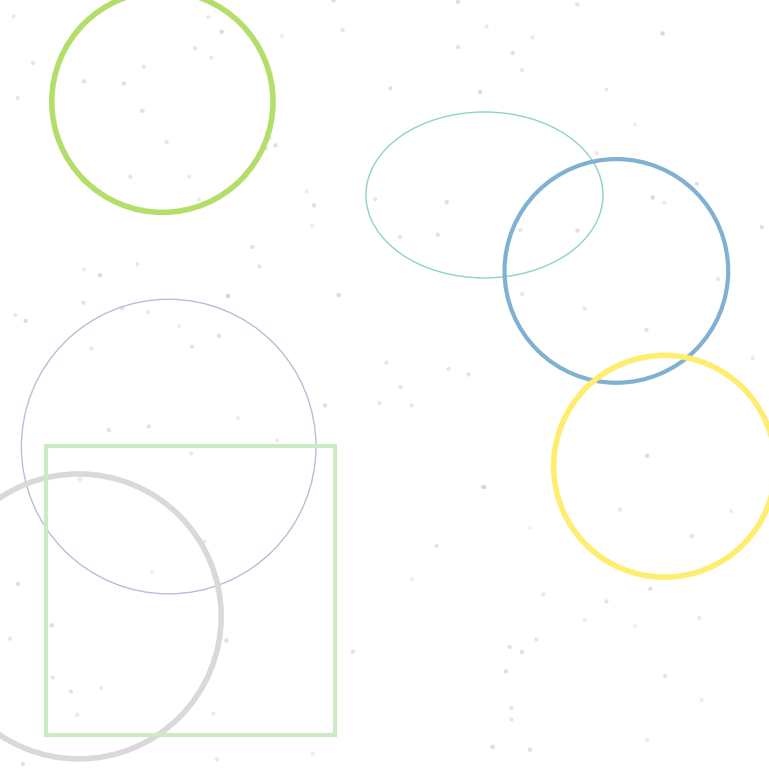[{"shape": "oval", "thickness": 0.5, "radius": 0.77, "center": [0.629, 0.747]}, {"shape": "circle", "thickness": 0.5, "radius": 0.96, "center": [0.219, 0.42]}, {"shape": "circle", "thickness": 1.5, "radius": 0.73, "center": [0.8, 0.648]}, {"shape": "circle", "thickness": 2, "radius": 0.72, "center": [0.211, 0.868]}, {"shape": "circle", "thickness": 2, "radius": 0.93, "center": [0.102, 0.199]}, {"shape": "square", "thickness": 1.5, "radius": 0.94, "center": [0.247, 0.233]}, {"shape": "circle", "thickness": 2, "radius": 0.72, "center": [0.863, 0.394]}]